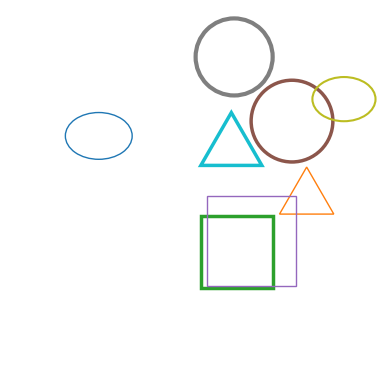[{"shape": "oval", "thickness": 1, "radius": 0.43, "center": [0.257, 0.647]}, {"shape": "triangle", "thickness": 1, "radius": 0.41, "center": [0.797, 0.485]}, {"shape": "square", "thickness": 2.5, "radius": 0.47, "center": [0.616, 0.344]}, {"shape": "square", "thickness": 1, "radius": 0.58, "center": [0.654, 0.374]}, {"shape": "circle", "thickness": 2.5, "radius": 0.53, "center": [0.758, 0.685]}, {"shape": "circle", "thickness": 3, "radius": 0.5, "center": [0.608, 0.852]}, {"shape": "oval", "thickness": 1.5, "radius": 0.41, "center": [0.893, 0.743]}, {"shape": "triangle", "thickness": 2.5, "radius": 0.46, "center": [0.601, 0.616]}]